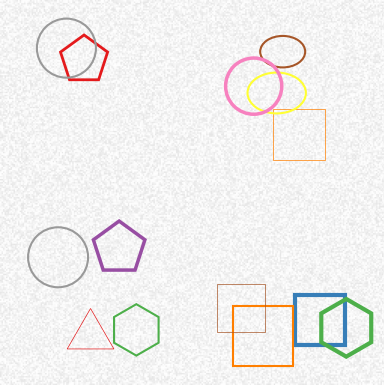[{"shape": "pentagon", "thickness": 2, "radius": 0.32, "center": [0.218, 0.845]}, {"shape": "triangle", "thickness": 0.5, "radius": 0.35, "center": [0.235, 0.129]}, {"shape": "square", "thickness": 3, "radius": 0.32, "center": [0.831, 0.17]}, {"shape": "hexagon", "thickness": 1.5, "radius": 0.33, "center": [0.354, 0.143]}, {"shape": "hexagon", "thickness": 3, "radius": 0.37, "center": [0.899, 0.149]}, {"shape": "pentagon", "thickness": 2.5, "radius": 0.35, "center": [0.309, 0.355]}, {"shape": "square", "thickness": 1.5, "radius": 0.39, "center": [0.684, 0.126]}, {"shape": "square", "thickness": 0.5, "radius": 0.34, "center": [0.777, 0.651]}, {"shape": "oval", "thickness": 1.5, "radius": 0.38, "center": [0.719, 0.758]}, {"shape": "square", "thickness": 0.5, "radius": 0.31, "center": [0.627, 0.201]}, {"shape": "oval", "thickness": 1.5, "radius": 0.29, "center": [0.734, 0.866]}, {"shape": "circle", "thickness": 2.5, "radius": 0.36, "center": [0.659, 0.776]}, {"shape": "circle", "thickness": 1.5, "radius": 0.39, "center": [0.151, 0.332]}, {"shape": "circle", "thickness": 1.5, "radius": 0.38, "center": [0.173, 0.875]}]